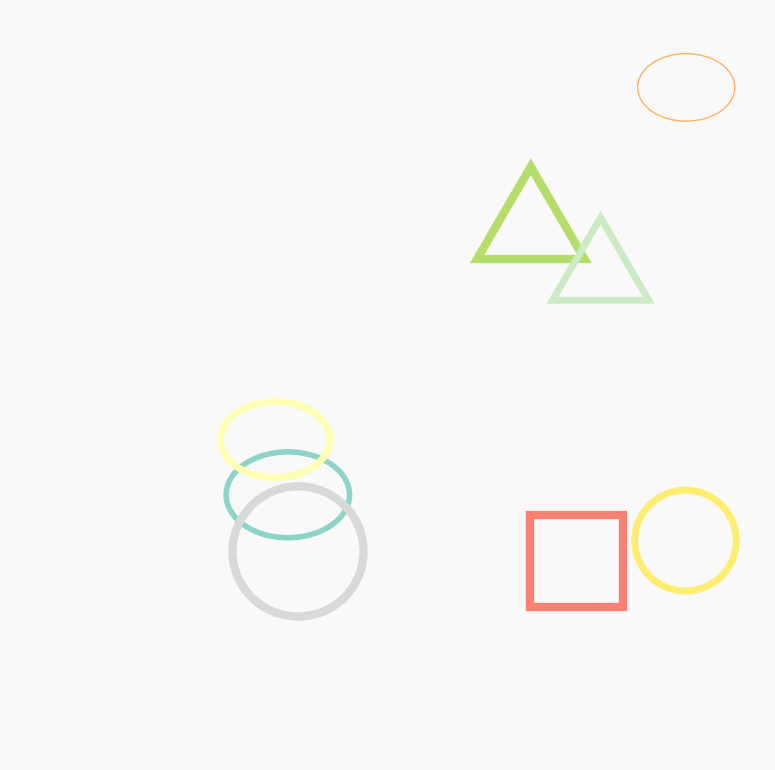[{"shape": "oval", "thickness": 2, "radius": 0.4, "center": [0.371, 0.357]}, {"shape": "oval", "thickness": 2.5, "radius": 0.35, "center": [0.355, 0.429]}, {"shape": "square", "thickness": 3, "radius": 0.3, "center": [0.744, 0.271]}, {"shape": "oval", "thickness": 0.5, "radius": 0.31, "center": [0.885, 0.886]}, {"shape": "triangle", "thickness": 3, "radius": 0.4, "center": [0.685, 0.704]}, {"shape": "circle", "thickness": 3, "radius": 0.42, "center": [0.385, 0.284]}, {"shape": "triangle", "thickness": 2.5, "radius": 0.36, "center": [0.775, 0.646]}, {"shape": "circle", "thickness": 2.5, "radius": 0.33, "center": [0.884, 0.298]}]